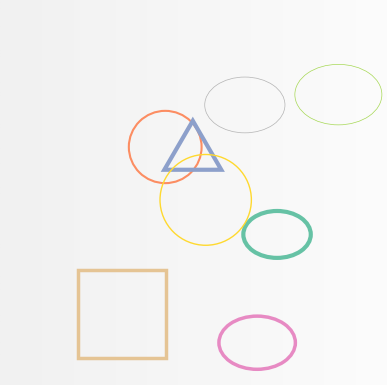[{"shape": "oval", "thickness": 3, "radius": 0.44, "center": [0.715, 0.391]}, {"shape": "circle", "thickness": 1.5, "radius": 0.47, "center": [0.426, 0.618]}, {"shape": "triangle", "thickness": 3, "radius": 0.42, "center": [0.498, 0.601]}, {"shape": "oval", "thickness": 2.5, "radius": 0.49, "center": [0.664, 0.11]}, {"shape": "oval", "thickness": 0.5, "radius": 0.56, "center": [0.873, 0.754]}, {"shape": "circle", "thickness": 1, "radius": 0.59, "center": [0.531, 0.481]}, {"shape": "square", "thickness": 2.5, "radius": 0.57, "center": [0.315, 0.186]}, {"shape": "oval", "thickness": 0.5, "radius": 0.52, "center": [0.632, 0.727]}]